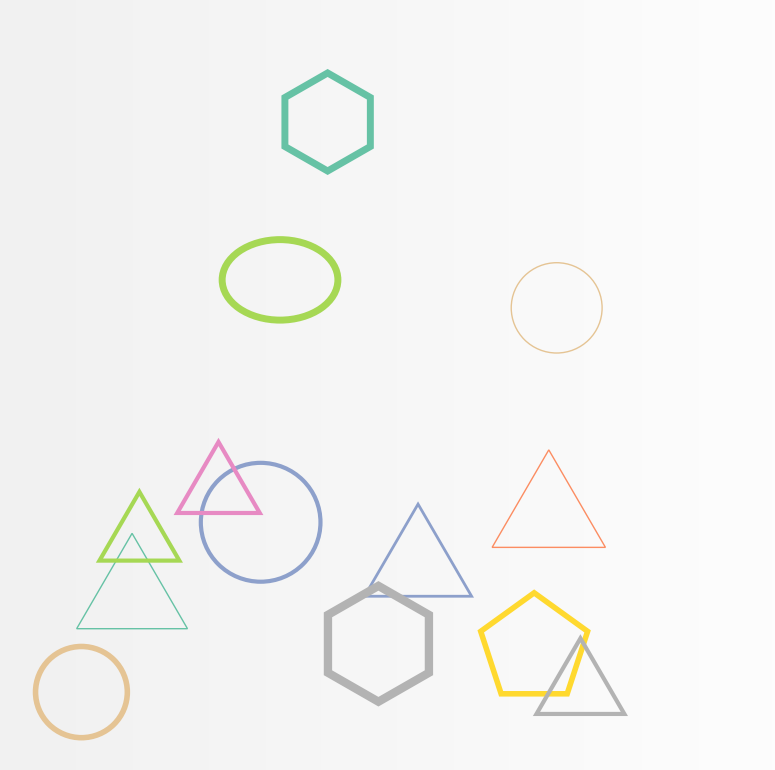[{"shape": "hexagon", "thickness": 2.5, "radius": 0.32, "center": [0.423, 0.842]}, {"shape": "triangle", "thickness": 0.5, "radius": 0.41, "center": [0.17, 0.225]}, {"shape": "triangle", "thickness": 0.5, "radius": 0.42, "center": [0.708, 0.331]}, {"shape": "triangle", "thickness": 1, "radius": 0.4, "center": [0.539, 0.266]}, {"shape": "circle", "thickness": 1.5, "radius": 0.39, "center": [0.336, 0.322]}, {"shape": "triangle", "thickness": 1.5, "radius": 0.31, "center": [0.282, 0.365]}, {"shape": "triangle", "thickness": 1.5, "radius": 0.3, "center": [0.18, 0.302]}, {"shape": "oval", "thickness": 2.5, "radius": 0.37, "center": [0.361, 0.637]}, {"shape": "pentagon", "thickness": 2, "radius": 0.36, "center": [0.689, 0.158]}, {"shape": "circle", "thickness": 2, "radius": 0.3, "center": [0.105, 0.101]}, {"shape": "circle", "thickness": 0.5, "radius": 0.29, "center": [0.718, 0.6]}, {"shape": "triangle", "thickness": 1.5, "radius": 0.33, "center": [0.749, 0.106]}, {"shape": "hexagon", "thickness": 3, "radius": 0.38, "center": [0.488, 0.164]}]